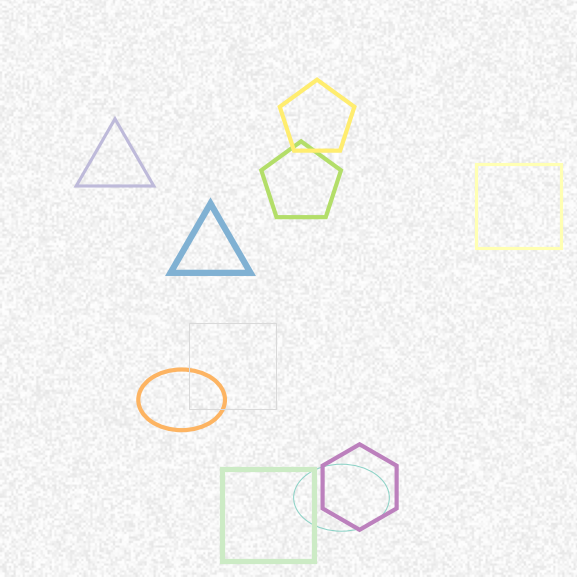[{"shape": "oval", "thickness": 0.5, "radius": 0.41, "center": [0.591, 0.137]}, {"shape": "square", "thickness": 1.5, "radius": 0.37, "center": [0.898, 0.643]}, {"shape": "triangle", "thickness": 1.5, "radius": 0.39, "center": [0.199, 0.716]}, {"shape": "triangle", "thickness": 3, "radius": 0.4, "center": [0.365, 0.567]}, {"shape": "oval", "thickness": 2, "radius": 0.38, "center": [0.315, 0.307]}, {"shape": "pentagon", "thickness": 2, "radius": 0.36, "center": [0.521, 0.682]}, {"shape": "square", "thickness": 0.5, "radius": 0.37, "center": [0.403, 0.366]}, {"shape": "hexagon", "thickness": 2, "radius": 0.37, "center": [0.623, 0.156]}, {"shape": "square", "thickness": 2.5, "radius": 0.4, "center": [0.464, 0.108]}, {"shape": "pentagon", "thickness": 2, "radius": 0.34, "center": [0.549, 0.793]}]